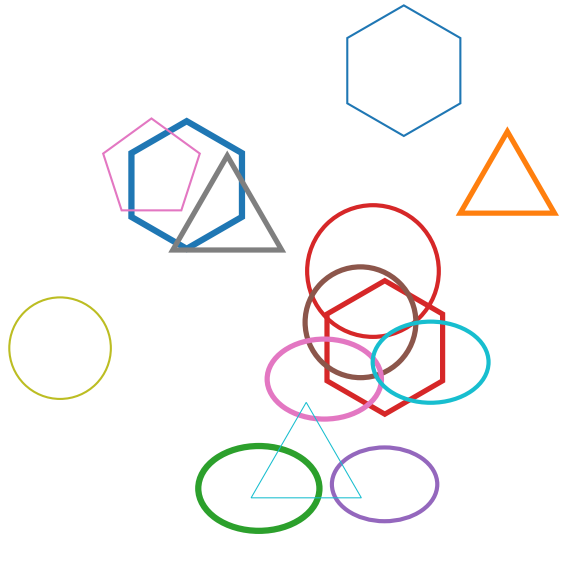[{"shape": "hexagon", "thickness": 1, "radius": 0.57, "center": [0.699, 0.877]}, {"shape": "hexagon", "thickness": 3, "radius": 0.55, "center": [0.323, 0.679]}, {"shape": "triangle", "thickness": 2.5, "radius": 0.47, "center": [0.879, 0.677]}, {"shape": "oval", "thickness": 3, "radius": 0.52, "center": [0.448, 0.153]}, {"shape": "hexagon", "thickness": 2.5, "radius": 0.58, "center": [0.666, 0.398]}, {"shape": "circle", "thickness": 2, "radius": 0.57, "center": [0.646, 0.53]}, {"shape": "oval", "thickness": 2, "radius": 0.46, "center": [0.666, 0.16]}, {"shape": "circle", "thickness": 2.5, "radius": 0.48, "center": [0.624, 0.441]}, {"shape": "pentagon", "thickness": 1, "radius": 0.44, "center": [0.262, 0.706]}, {"shape": "oval", "thickness": 2.5, "radius": 0.49, "center": [0.562, 0.343]}, {"shape": "triangle", "thickness": 2.5, "radius": 0.54, "center": [0.393, 0.621]}, {"shape": "circle", "thickness": 1, "radius": 0.44, "center": [0.104, 0.396]}, {"shape": "triangle", "thickness": 0.5, "radius": 0.55, "center": [0.53, 0.192]}, {"shape": "oval", "thickness": 2, "radius": 0.5, "center": [0.746, 0.372]}]